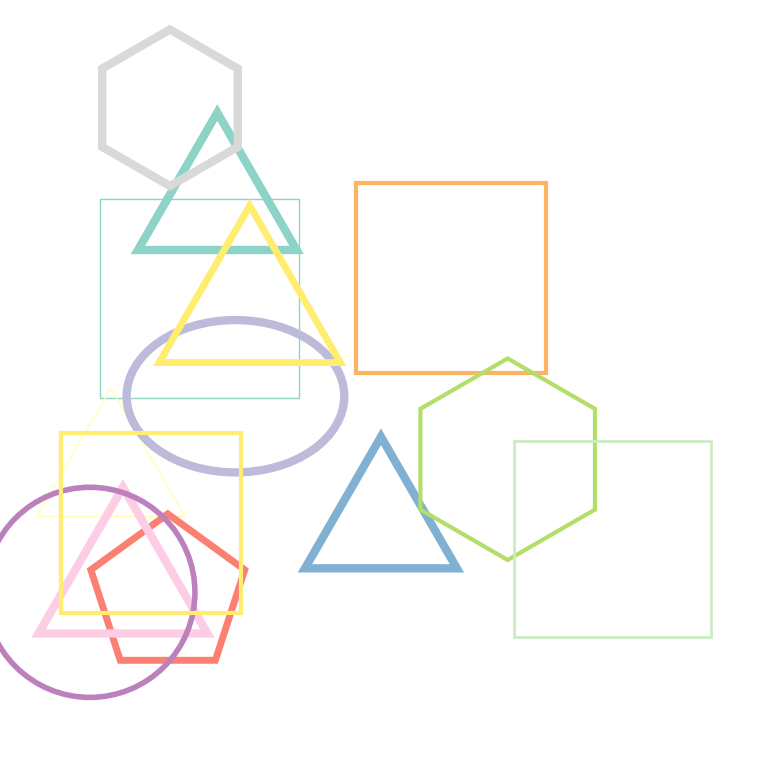[{"shape": "triangle", "thickness": 3, "radius": 0.59, "center": [0.282, 0.735]}, {"shape": "square", "thickness": 0.5, "radius": 0.64, "center": [0.259, 0.612]}, {"shape": "triangle", "thickness": 0.5, "radius": 0.56, "center": [0.144, 0.385]}, {"shape": "oval", "thickness": 3, "radius": 0.71, "center": [0.306, 0.485]}, {"shape": "pentagon", "thickness": 2.5, "radius": 0.53, "center": [0.218, 0.227]}, {"shape": "triangle", "thickness": 3, "radius": 0.57, "center": [0.495, 0.319]}, {"shape": "square", "thickness": 1.5, "radius": 0.62, "center": [0.586, 0.639]}, {"shape": "hexagon", "thickness": 1.5, "radius": 0.65, "center": [0.659, 0.404]}, {"shape": "triangle", "thickness": 3, "radius": 0.63, "center": [0.16, 0.241]}, {"shape": "hexagon", "thickness": 3, "radius": 0.51, "center": [0.221, 0.86]}, {"shape": "circle", "thickness": 2, "radius": 0.68, "center": [0.117, 0.231]}, {"shape": "square", "thickness": 1, "radius": 0.64, "center": [0.795, 0.3]}, {"shape": "square", "thickness": 1.5, "radius": 0.58, "center": [0.196, 0.321]}, {"shape": "triangle", "thickness": 2.5, "radius": 0.68, "center": [0.324, 0.597]}]